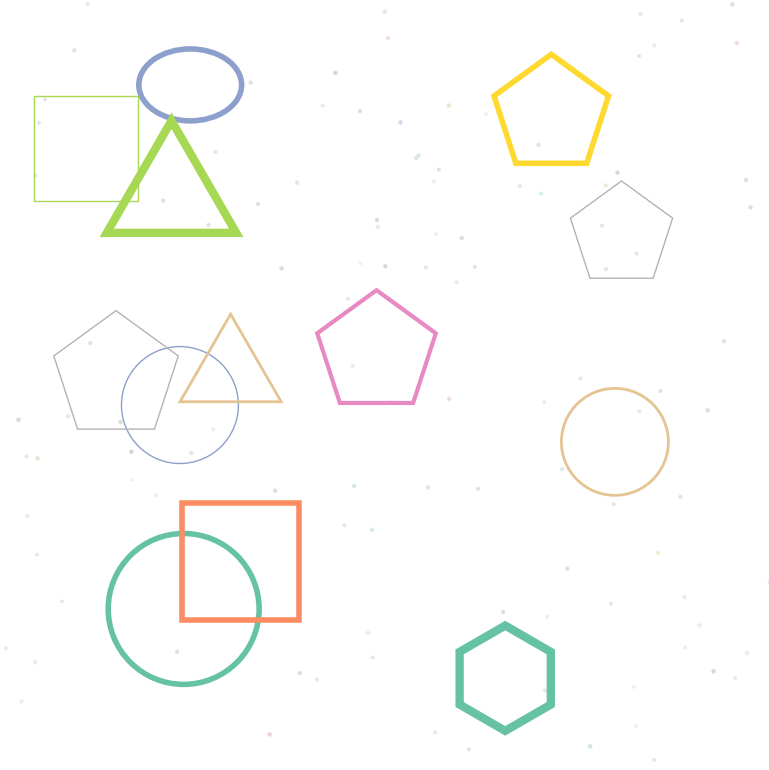[{"shape": "hexagon", "thickness": 3, "radius": 0.34, "center": [0.656, 0.119]}, {"shape": "circle", "thickness": 2, "radius": 0.49, "center": [0.239, 0.209]}, {"shape": "square", "thickness": 2, "radius": 0.38, "center": [0.312, 0.271]}, {"shape": "oval", "thickness": 2, "radius": 0.33, "center": [0.247, 0.89]}, {"shape": "circle", "thickness": 0.5, "radius": 0.38, "center": [0.234, 0.474]}, {"shape": "pentagon", "thickness": 1.5, "radius": 0.4, "center": [0.489, 0.542]}, {"shape": "square", "thickness": 0.5, "radius": 0.34, "center": [0.112, 0.807]}, {"shape": "triangle", "thickness": 3, "radius": 0.49, "center": [0.223, 0.746]}, {"shape": "pentagon", "thickness": 2, "radius": 0.39, "center": [0.716, 0.851]}, {"shape": "circle", "thickness": 1, "radius": 0.35, "center": [0.799, 0.426]}, {"shape": "triangle", "thickness": 1, "radius": 0.38, "center": [0.299, 0.516]}, {"shape": "pentagon", "thickness": 0.5, "radius": 0.42, "center": [0.151, 0.512]}, {"shape": "pentagon", "thickness": 0.5, "radius": 0.35, "center": [0.807, 0.695]}]